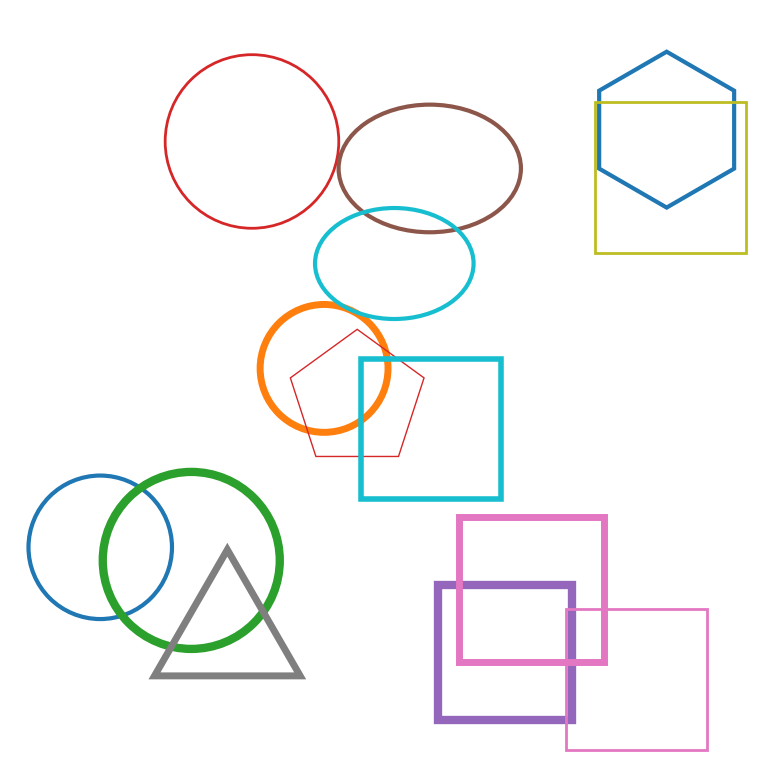[{"shape": "hexagon", "thickness": 1.5, "radius": 0.51, "center": [0.866, 0.832]}, {"shape": "circle", "thickness": 1.5, "radius": 0.47, "center": [0.13, 0.289]}, {"shape": "circle", "thickness": 2.5, "radius": 0.42, "center": [0.421, 0.522]}, {"shape": "circle", "thickness": 3, "radius": 0.57, "center": [0.248, 0.272]}, {"shape": "circle", "thickness": 1, "radius": 0.56, "center": [0.327, 0.816]}, {"shape": "pentagon", "thickness": 0.5, "radius": 0.46, "center": [0.464, 0.481]}, {"shape": "square", "thickness": 3, "radius": 0.44, "center": [0.656, 0.153]}, {"shape": "oval", "thickness": 1.5, "radius": 0.59, "center": [0.558, 0.781]}, {"shape": "square", "thickness": 2.5, "radius": 0.47, "center": [0.691, 0.235]}, {"shape": "square", "thickness": 1, "radius": 0.46, "center": [0.827, 0.117]}, {"shape": "triangle", "thickness": 2.5, "radius": 0.55, "center": [0.295, 0.177]}, {"shape": "square", "thickness": 1, "radius": 0.49, "center": [0.871, 0.77]}, {"shape": "square", "thickness": 2, "radius": 0.45, "center": [0.559, 0.443]}, {"shape": "oval", "thickness": 1.5, "radius": 0.51, "center": [0.512, 0.658]}]